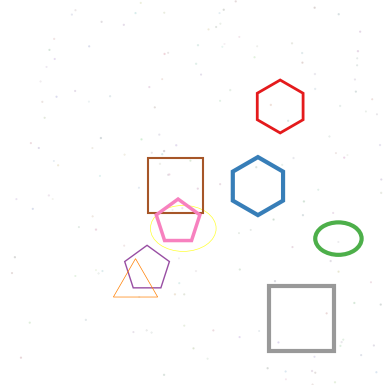[{"shape": "hexagon", "thickness": 2, "radius": 0.34, "center": [0.728, 0.723]}, {"shape": "hexagon", "thickness": 3, "radius": 0.38, "center": [0.67, 0.517]}, {"shape": "oval", "thickness": 3, "radius": 0.3, "center": [0.879, 0.38]}, {"shape": "pentagon", "thickness": 1, "radius": 0.31, "center": [0.382, 0.302]}, {"shape": "triangle", "thickness": 0.5, "radius": 0.33, "center": [0.352, 0.262]}, {"shape": "oval", "thickness": 0.5, "radius": 0.43, "center": [0.476, 0.407]}, {"shape": "square", "thickness": 1.5, "radius": 0.35, "center": [0.456, 0.518]}, {"shape": "pentagon", "thickness": 2.5, "radius": 0.3, "center": [0.463, 0.423]}, {"shape": "square", "thickness": 3, "radius": 0.42, "center": [0.784, 0.172]}]